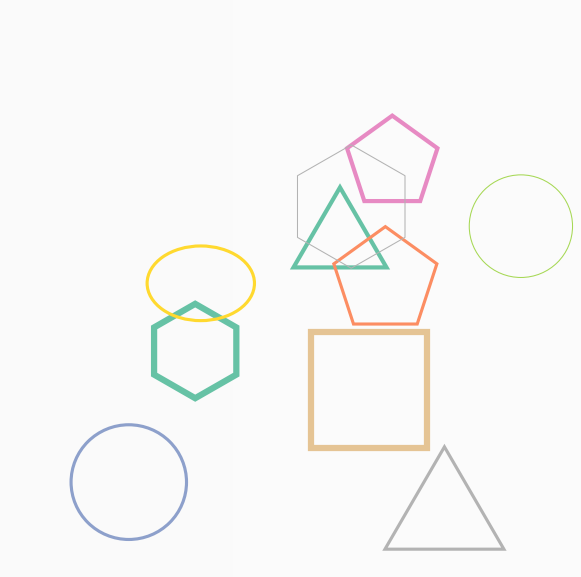[{"shape": "triangle", "thickness": 2, "radius": 0.46, "center": [0.585, 0.582]}, {"shape": "hexagon", "thickness": 3, "radius": 0.41, "center": [0.336, 0.391]}, {"shape": "pentagon", "thickness": 1.5, "radius": 0.47, "center": [0.663, 0.513]}, {"shape": "circle", "thickness": 1.5, "radius": 0.5, "center": [0.222, 0.164]}, {"shape": "pentagon", "thickness": 2, "radius": 0.41, "center": [0.675, 0.717]}, {"shape": "circle", "thickness": 0.5, "radius": 0.44, "center": [0.896, 0.607]}, {"shape": "oval", "thickness": 1.5, "radius": 0.46, "center": [0.345, 0.509]}, {"shape": "square", "thickness": 3, "radius": 0.5, "center": [0.635, 0.323]}, {"shape": "triangle", "thickness": 1.5, "radius": 0.59, "center": [0.765, 0.107]}, {"shape": "hexagon", "thickness": 0.5, "radius": 0.53, "center": [0.604, 0.641]}]